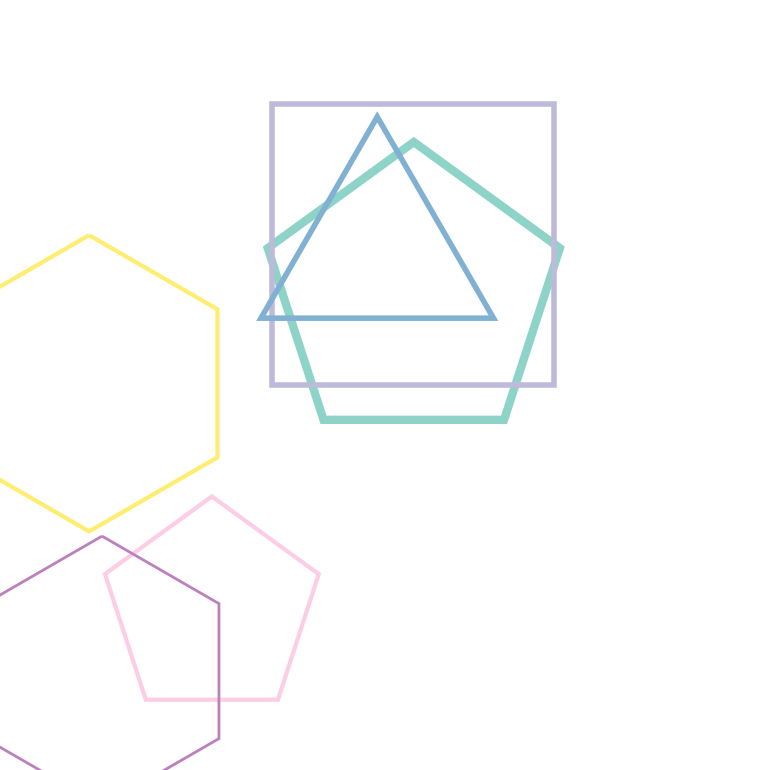[{"shape": "pentagon", "thickness": 3, "radius": 1.0, "center": [0.537, 0.616]}, {"shape": "square", "thickness": 2, "radius": 0.91, "center": [0.536, 0.682]}, {"shape": "triangle", "thickness": 2, "radius": 0.87, "center": [0.49, 0.674]}, {"shape": "pentagon", "thickness": 1.5, "radius": 0.73, "center": [0.275, 0.209]}, {"shape": "hexagon", "thickness": 1, "radius": 0.88, "center": [0.133, 0.128]}, {"shape": "hexagon", "thickness": 1.5, "radius": 0.96, "center": [0.116, 0.502]}]